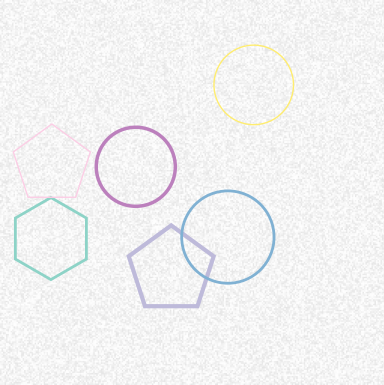[{"shape": "hexagon", "thickness": 2, "radius": 0.53, "center": [0.132, 0.38]}, {"shape": "pentagon", "thickness": 3, "radius": 0.58, "center": [0.445, 0.299]}, {"shape": "circle", "thickness": 2, "radius": 0.6, "center": [0.592, 0.384]}, {"shape": "pentagon", "thickness": 1, "radius": 0.53, "center": [0.135, 0.573]}, {"shape": "circle", "thickness": 2.5, "radius": 0.51, "center": [0.353, 0.567]}, {"shape": "circle", "thickness": 1, "radius": 0.52, "center": [0.659, 0.779]}]